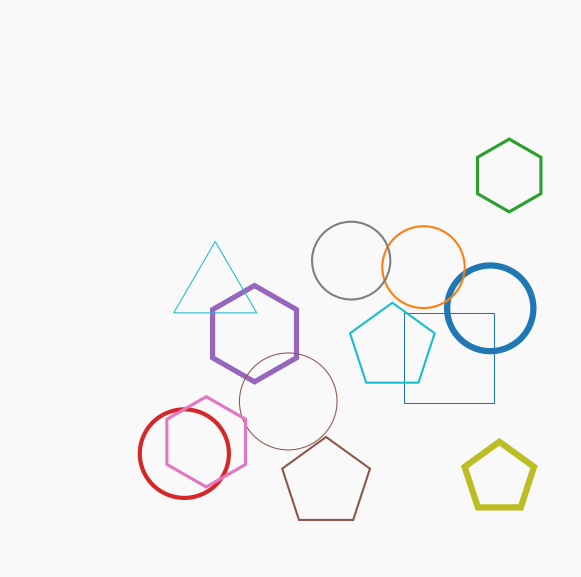[{"shape": "square", "thickness": 0.5, "radius": 0.39, "center": [0.772, 0.38]}, {"shape": "circle", "thickness": 3, "radius": 0.37, "center": [0.843, 0.465]}, {"shape": "circle", "thickness": 1, "radius": 0.35, "center": [0.729, 0.537]}, {"shape": "hexagon", "thickness": 1.5, "radius": 0.31, "center": [0.876, 0.695]}, {"shape": "circle", "thickness": 2, "radius": 0.38, "center": [0.317, 0.214]}, {"shape": "hexagon", "thickness": 2.5, "radius": 0.42, "center": [0.438, 0.421]}, {"shape": "circle", "thickness": 0.5, "radius": 0.42, "center": [0.496, 0.304]}, {"shape": "pentagon", "thickness": 1, "radius": 0.4, "center": [0.561, 0.163]}, {"shape": "hexagon", "thickness": 1.5, "radius": 0.39, "center": [0.355, 0.234]}, {"shape": "circle", "thickness": 1, "radius": 0.34, "center": [0.604, 0.548]}, {"shape": "pentagon", "thickness": 3, "radius": 0.31, "center": [0.859, 0.171]}, {"shape": "pentagon", "thickness": 1, "radius": 0.38, "center": [0.675, 0.398]}, {"shape": "triangle", "thickness": 0.5, "radius": 0.41, "center": [0.37, 0.499]}]